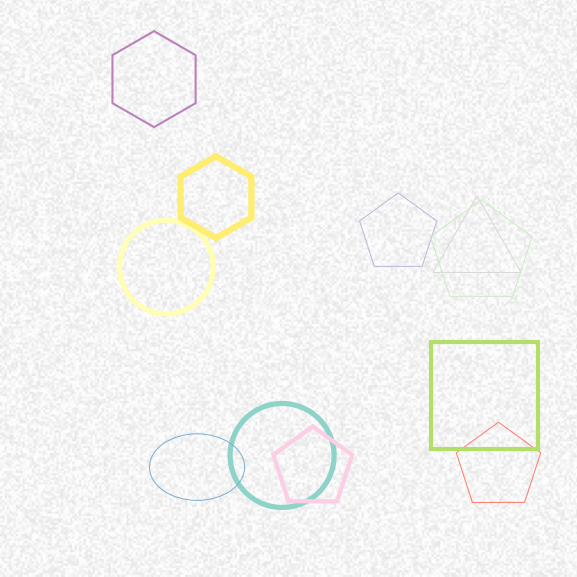[{"shape": "circle", "thickness": 2.5, "radius": 0.45, "center": [0.488, 0.21]}, {"shape": "circle", "thickness": 2.5, "radius": 0.41, "center": [0.288, 0.537]}, {"shape": "pentagon", "thickness": 0.5, "radius": 0.35, "center": [0.69, 0.595]}, {"shape": "pentagon", "thickness": 0.5, "radius": 0.38, "center": [0.863, 0.191]}, {"shape": "oval", "thickness": 0.5, "radius": 0.41, "center": [0.341, 0.19]}, {"shape": "square", "thickness": 2, "radius": 0.47, "center": [0.839, 0.314]}, {"shape": "pentagon", "thickness": 2, "radius": 0.36, "center": [0.542, 0.189]}, {"shape": "triangle", "thickness": 0.5, "radius": 0.44, "center": [0.826, 0.571]}, {"shape": "hexagon", "thickness": 1, "radius": 0.42, "center": [0.267, 0.862]}, {"shape": "pentagon", "thickness": 0.5, "radius": 0.46, "center": [0.833, 0.561]}, {"shape": "hexagon", "thickness": 3, "radius": 0.35, "center": [0.374, 0.658]}]